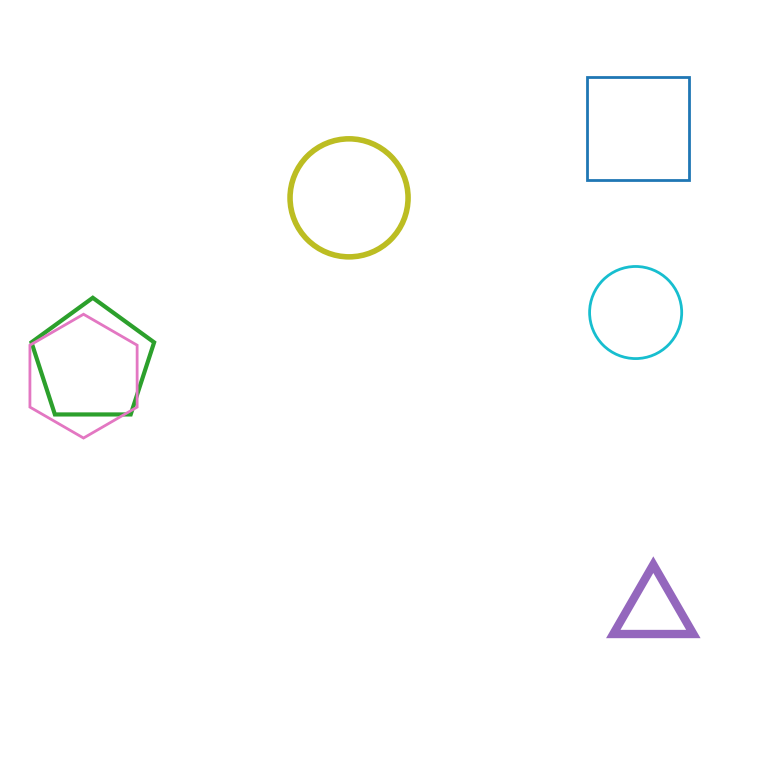[{"shape": "square", "thickness": 1, "radius": 0.33, "center": [0.828, 0.833]}, {"shape": "pentagon", "thickness": 1.5, "radius": 0.42, "center": [0.121, 0.53]}, {"shape": "triangle", "thickness": 3, "radius": 0.3, "center": [0.848, 0.207]}, {"shape": "hexagon", "thickness": 1, "radius": 0.4, "center": [0.108, 0.512]}, {"shape": "circle", "thickness": 2, "radius": 0.38, "center": [0.453, 0.743]}, {"shape": "circle", "thickness": 1, "radius": 0.3, "center": [0.826, 0.594]}]